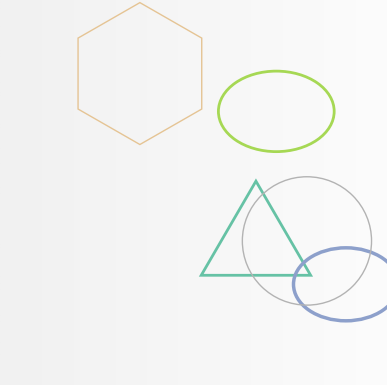[{"shape": "triangle", "thickness": 2, "radius": 0.81, "center": [0.66, 0.366]}, {"shape": "oval", "thickness": 2.5, "radius": 0.68, "center": [0.893, 0.262]}, {"shape": "oval", "thickness": 2, "radius": 0.75, "center": [0.713, 0.711]}, {"shape": "hexagon", "thickness": 1, "radius": 0.92, "center": [0.361, 0.809]}, {"shape": "circle", "thickness": 1, "radius": 0.83, "center": [0.792, 0.374]}]